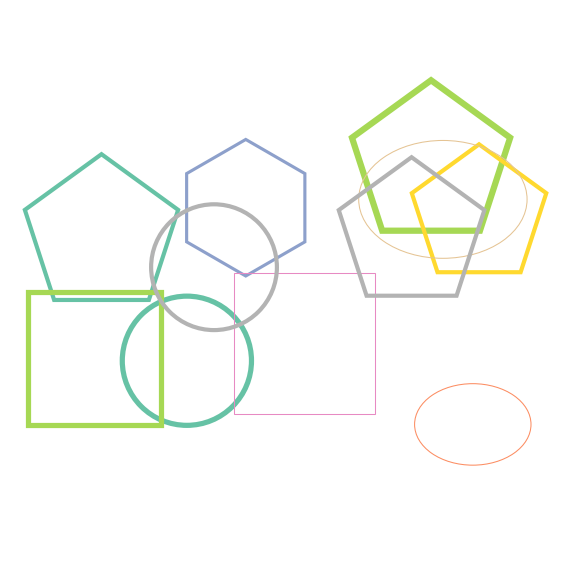[{"shape": "circle", "thickness": 2.5, "radius": 0.56, "center": [0.324, 0.374]}, {"shape": "pentagon", "thickness": 2, "radius": 0.7, "center": [0.176, 0.593]}, {"shape": "oval", "thickness": 0.5, "radius": 0.5, "center": [0.819, 0.264]}, {"shape": "hexagon", "thickness": 1.5, "radius": 0.59, "center": [0.426, 0.639]}, {"shape": "square", "thickness": 0.5, "radius": 0.61, "center": [0.527, 0.404]}, {"shape": "square", "thickness": 2.5, "radius": 0.58, "center": [0.164, 0.378]}, {"shape": "pentagon", "thickness": 3, "radius": 0.72, "center": [0.746, 0.716]}, {"shape": "pentagon", "thickness": 2, "radius": 0.61, "center": [0.83, 0.627]}, {"shape": "oval", "thickness": 0.5, "radius": 0.73, "center": [0.767, 0.654]}, {"shape": "pentagon", "thickness": 2, "radius": 0.66, "center": [0.713, 0.594]}, {"shape": "circle", "thickness": 2, "radius": 0.54, "center": [0.371, 0.536]}]